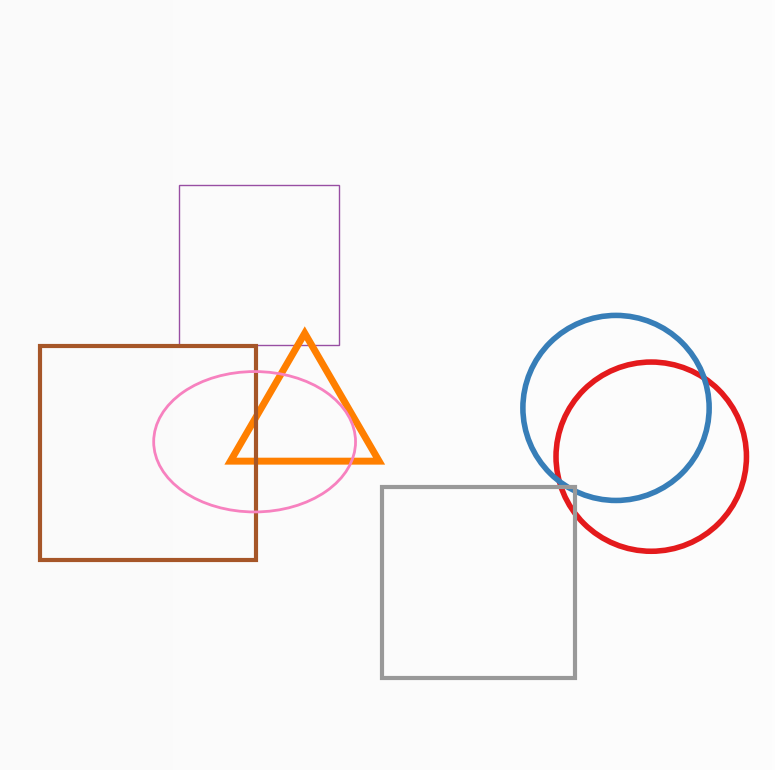[{"shape": "circle", "thickness": 2, "radius": 0.61, "center": [0.84, 0.407]}, {"shape": "circle", "thickness": 2, "radius": 0.6, "center": [0.795, 0.47]}, {"shape": "square", "thickness": 0.5, "radius": 0.52, "center": [0.334, 0.656]}, {"shape": "triangle", "thickness": 2.5, "radius": 0.55, "center": [0.393, 0.456]}, {"shape": "square", "thickness": 1.5, "radius": 0.7, "center": [0.191, 0.411]}, {"shape": "oval", "thickness": 1, "radius": 0.65, "center": [0.329, 0.426]}, {"shape": "square", "thickness": 1.5, "radius": 0.62, "center": [0.617, 0.243]}]